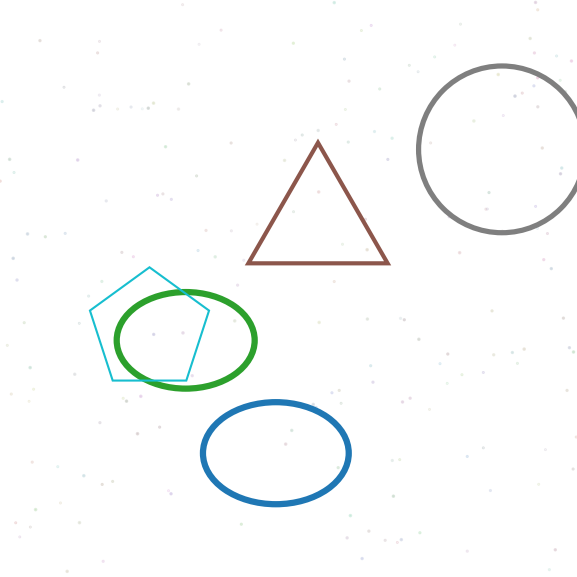[{"shape": "oval", "thickness": 3, "radius": 0.63, "center": [0.478, 0.214]}, {"shape": "oval", "thickness": 3, "radius": 0.6, "center": [0.322, 0.41]}, {"shape": "triangle", "thickness": 2, "radius": 0.7, "center": [0.551, 0.613]}, {"shape": "circle", "thickness": 2.5, "radius": 0.72, "center": [0.869, 0.741]}, {"shape": "pentagon", "thickness": 1, "radius": 0.54, "center": [0.259, 0.428]}]